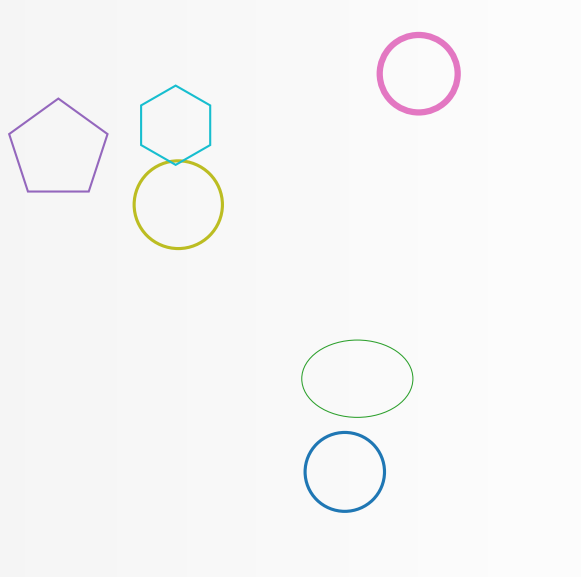[{"shape": "circle", "thickness": 1.5, "radius": 0.34, "center": [0.593, 0.182]}, {"shape": "oval", "thickness": 0.5, "radius": 0.48, "center": [0.615, 0.343]}, {"shape": "pentagon", "thickness": 1, "radius": 0.44, "center": [0.1, 0.739]}, {"shape": "circle", "thickness": 3, "radius": 0.34, "center": [0.72, 0.872]}, {"shape": "circle", "thickness": 1.5, "radius": 0.38, "center": [0.307, 0.645]}, {"shape": "hexagon", "thickness": 1, "radius": 0.34, "center": [0.302, 0.782]}]